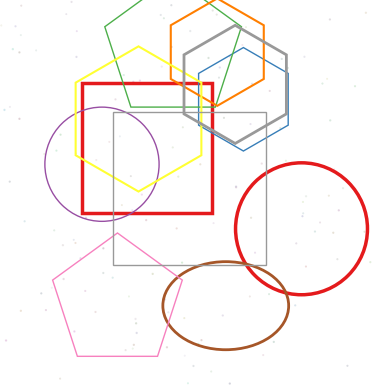[{"shape": "square", "thickness": 2.5, "radius": 0.84, "center": [0.383, 0.616]}, {"shape": "circle", "thickness": 2.5, "radius": 0.86, "center": [0.783, 0.406]}, {"shape": "hexagon", "thickness": 1, "radius": 0.67, "center": [0.632, 0.742]}, {"shape": "pentagon", "thickness": 1, "radius": 0.93, "center": [0.45, 0.873]}, {"shape": "circle", "thickness": 1, "radius": 0.74, "center": [0.265, 0.573]}, {"shape": "hexagon", "thickness": 1.5, "radius": 0.7, "center": [0.564, 0.865]}, {"shape": "hexagon", "thickness": 1.5, "radius": 0.94, "center": [0.36, 0.691]}, {"shape": "oval", "thickness": 2, "radius": 0.82, "center": [0.586, 0.206]}, {"shape": "pentagon", "thickness": 1, "radius": 0.89, "center": [0.305, 0.218]}, {"shape": "square", "thickness": 1, "radius": 1.0, "center": [0.492, 0.51]}, {"shape": "hexagon", "thickness": 2, "radius": 0.77, "center": [0.611, 0.781]}]